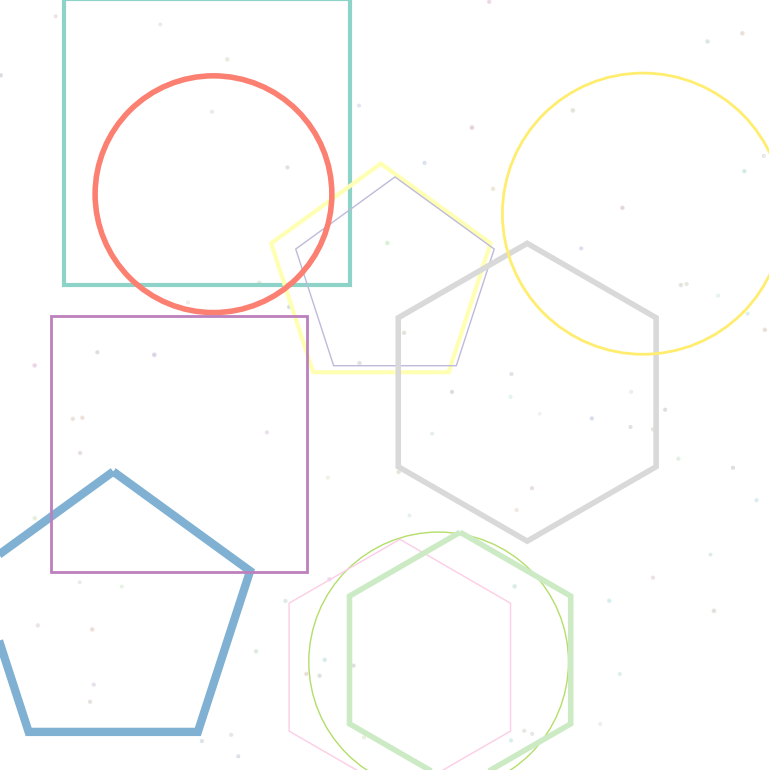[{"shape": "square", "thickness": 1.5, "radius": 0.93, "center": [0.269, 0.816]}, {"shape": "pentagon", "thickness": 1.5, "radius": 0.75, "center": [0.495, 0.638]}, {"shape": "pentagon", "thickness": 0.5, "radius": 0.68, "center": [0.513, 0.635]}, {"shape": "circle", "thickness": 2, "radius": 0.77, "center": [0.277, 0.748]}, {"shape": "pentagon", "thickness": 3, "radius": 0.93, "center": [0.147, 0.201]}, {"shape": "circle", "thickness": 0.5, "radius": 0.84, "center": [0.57, 0.14]}, {"shape": "hexagon", "thickness": 0.5, "radius": 0.83, "center": [0.519, 0.134]}, {"shape": "hexagon", "thickness": 2, "radius": 0.97, "center": [0.685, 0.491]}, {"shape": "square", "thickness": 1, "radius": 0.83, "center": [0.233, 0.423]}, {"shape": "hexagon", "thickness": 2, "radius": 0.83, "center": [0.598, 0.143]}, {"shape": "circle", "thickness": 1, "radius": 0.91, "center": [0.835, 0.723]}]